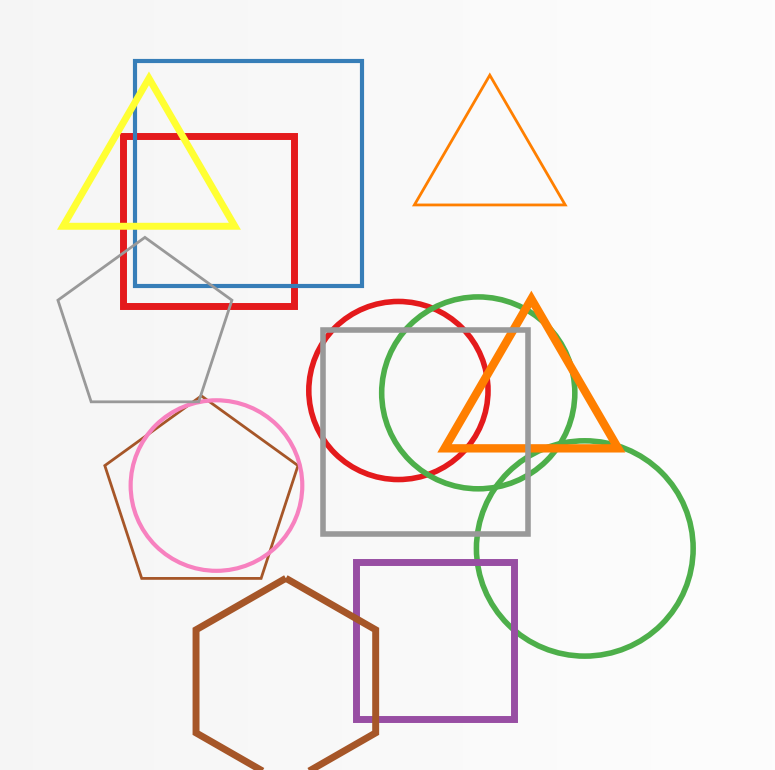[{"shape": "circle", "thickness": 2, "radius": 0.58, "center": [0.514, 0.493]}, {"shape": "square", "thickness": 2.5, "radius": 0.55, "center": [0.269, 0.713]}, {"shape": "square", "thickness": 1.5, "radius": 0.73, "center": [0.32, 0.774]}, {"shape": "circle", "thickness": 2, "radius": 0.7, "center": [0.755, 0.288]}, {"shape": "circle", "thickness": 2, "radius": 0.62, "center": [0.617, 0.49]}, {"shape": "square", "thickness": 2.5, "radius": 0.51, "center": [0.561, 0.168]}, {"shape": "triangle", "thickness": 3, "radius": 0.65, "center": [0.686, 0.482]}, {"shape": "triangle", "thickness": 1, "radius": 0.56, "center": [0.632, 0.79]}, {"shape": "triangle", "thickness": 2.5, "radius": 0.64, "center": [0.192, 0.77]}, {"shape": "pentagon", "thickness": 1, "radius": 0.66, "center": [0.26, 0.355]}, {"shape": "hexagon", "thickness": 2.5, "radius": 0.67, "center": [0.369, 0.115]}, {"shape": "circle", "thickness": 1.5, "radius": 0.55, "center": [0.279, 0.369]}, {"shape": "square", "thickness": 2, "radius": 0.66, "center": [0.549, 0.439]}, {"shape": "pentagon", "thickness": 1, "radius": 0.59, "center": [0.187, 0.574]}]